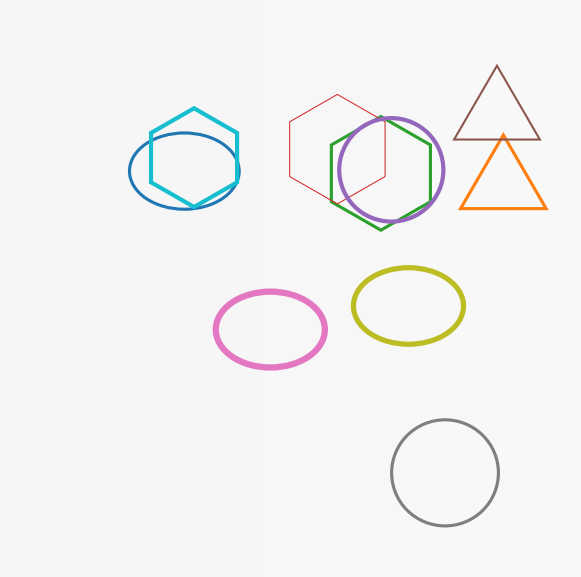[{"shape": "oval", "thickness": 1.5, "radius": 0.47, "center": [0.317, 0.703]}, {"shape": "triangle", "thickness": 1.5, "radius": 0.42, "center": [0.866, 0.68]}, {"shape": "hexagon", "thickness": 1.5, "radius": 0.49, "center": [0.655, 0.699]}, {"shape": "hexagon", "thickness": 0.5, "radius": 0.47, "center": [0.58, 0.741]}, {"shape": "circle", "thickness": 2, "radius": 0.45, "center": [0.673, 0.705]}, {"shape": "triangle", "thickness": 1, "radius": 0.43, "center": [0.855, 0.8]}, {"shape": "oval", "thickness": 3, "radius": 0.47, "center": [0.465, 0.428]}, {"shape": "circle", "thickness": 1.5, "radius": 0.46, "center": [0.766, 0.18]}, {"shape": "oval", "thickness": 2.5, "radius": 0.47, "center": [0.703, 0.469]}, {"shape": "hexagon", "thickness": 2, "radius": 0.43, "center": [0.334, 0.726]}]